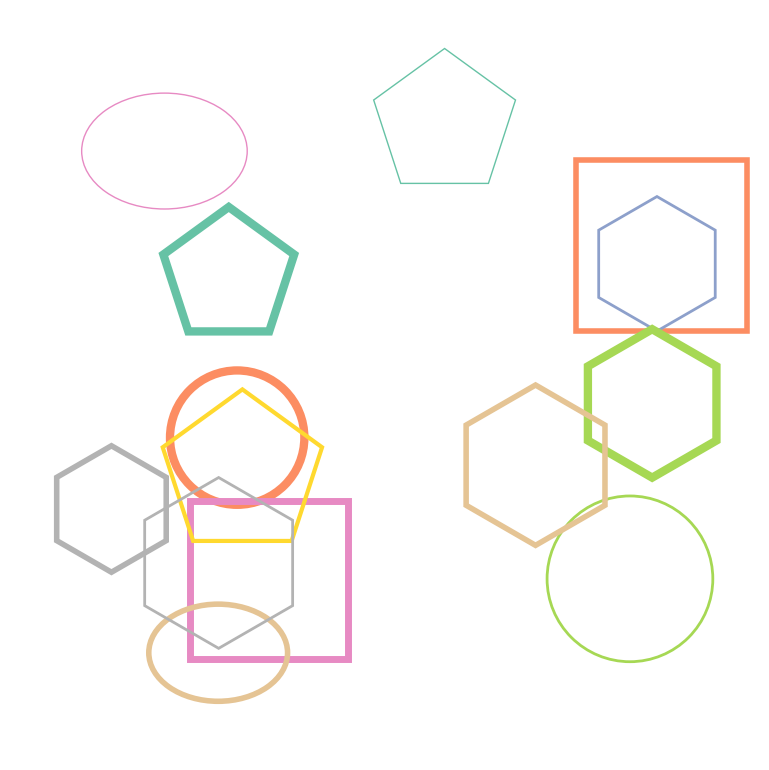[{"shape": "pentagon", "thickness": 3, "radius": 0.45, "center": [0.297, 0.642]}, {"shape": "pentagon", "thickness": 0.5, "radius": 0.48, "center": [0.577, 0.84]}, {"shape": "circle", "thickness": 3, "radius": 0.44, "center": [0.308, 0.432]}, {"shape": "square", "thickness": 2, "radius": 0.55, "center": [0.859, 0.681]}, {"shape": "hexagon", "thickness": 1, "radius": 0.44, "center": [0.853, 0.657]}, {"shape": "square", "thickness": 2.5, "radius": 0.51, "center": [0.349, 0.247]}, {"shape": "oval", "thickness": 0.5, "radius": 0.54, "center": [0.214, 0.804]}, {"shape": "circle", "thickness": 1, "radius": 0.54, "center": [0.818, 0.248]}, {"shape": "hexagon", "thickness": 3, "radius": 0.48, "center": [0.847, 0.476]}, {"shape": "pentagon", "thickness": 1.5, "radius": 0.54, "center": [0.315, 0.385]}, {"shape": "oval", "thickness": 2, "radius": 0.45, "center": [0.283, 0.152]}, {"shape": "hexagon", "thickness": 2, "radius": 0.52, "center": [0.696, 0.396]}, {"shape": "hexagon", "thickness": 1, "radius": 0.55, "center": [0.284, 0.269]}, {"shape": "hexagon", "thickness": 2, "radius": 0.41, "center": [0.145, 0.339]}]